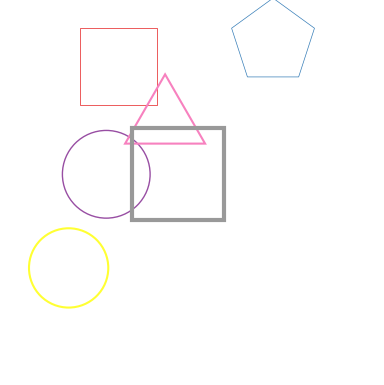[{"shape": "square", "thickness": 0.5, "radius": 0.5, "center": [0.308, 0.828]}, {"shape": "pentagon", "thickness": 0.5, "radius": 0.57, "center": [0.709, 0.892]}, {"shape": "circle", "thickness": 1, "radius": 0.57, "center": [0.276, 0.547]}, {"shape": "circle", "thickness": 1.5, "radius": 0.51, "center": [0.178, 0.304]}, {"shape": "triangle", "thickness": 1.5, "radius": 0.6, "center": [0.429, 0.687]}, {"shape": "square", "thickness": 3, "radius": 0.6, "center": [0.463, 0.549]}]